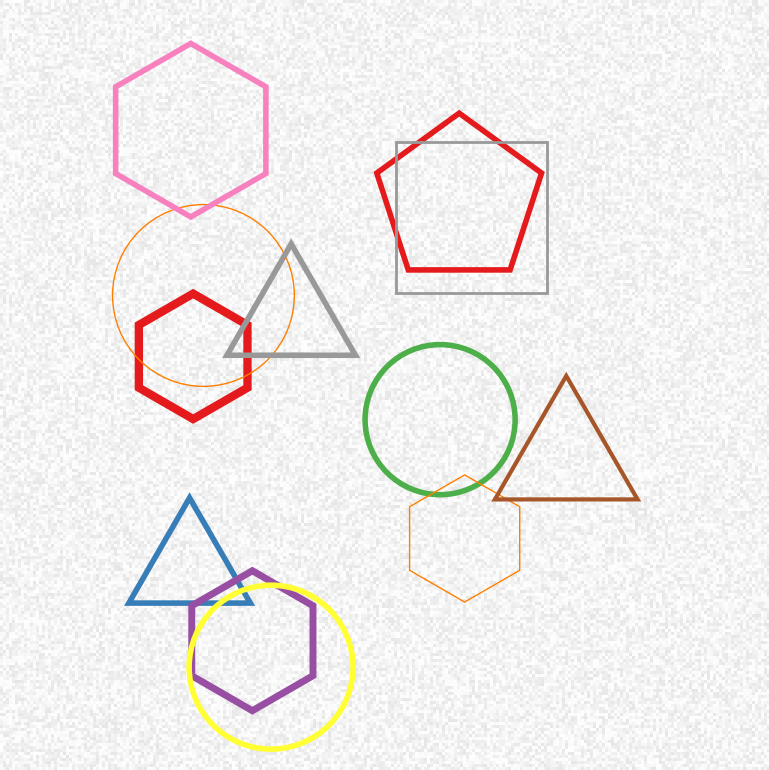[{"shape": "hexagon", "thickness": 3, "radius": 0.41, "center": [0.251, 0.537]}, {"shape": "pentagon", "thickness": 2, "radius": 0.56, "center": [0.596, 0.74]}, {"shape": "triangle", "thickness": 2, "radius": 0.46, "center": [0.246, 0.262]}, {"shape": "circle", "thickness": 2, "radius": 0.49, "center": [0.572, 0.455]}, {"shape": "hexagon", "thickness": 2.5, "radius": 0.45, "center": [0.328, 0.168]}, {"shape": "circle", "thickness": 0.5, "radius": 0.59, "center": [0.264, 0.616]}, {"shape": "hexagon", "thickness": 0.5, "radius": 0.41, "center": [0.603, 0.301]}, {"shape": "circle", "thickness": 2, "radius": 0.53, "center": [0.352, 0.134]}, {"shape": "triangle", "thickness": 1.5, "radius": 0.53, "center": [0.735, 0.405]}, {"shape": "hexagon", "thickness": 2, "radius": 0.56, "center": [0.248, 0.831]}, {"shape": "square", "thickness": 1, "radius": 0.49, "center": [0.612, 0.717]}, {"shape": "triangle", "thickness": 2, "radius": 0.48, "center": [0.378, 0.587]}]